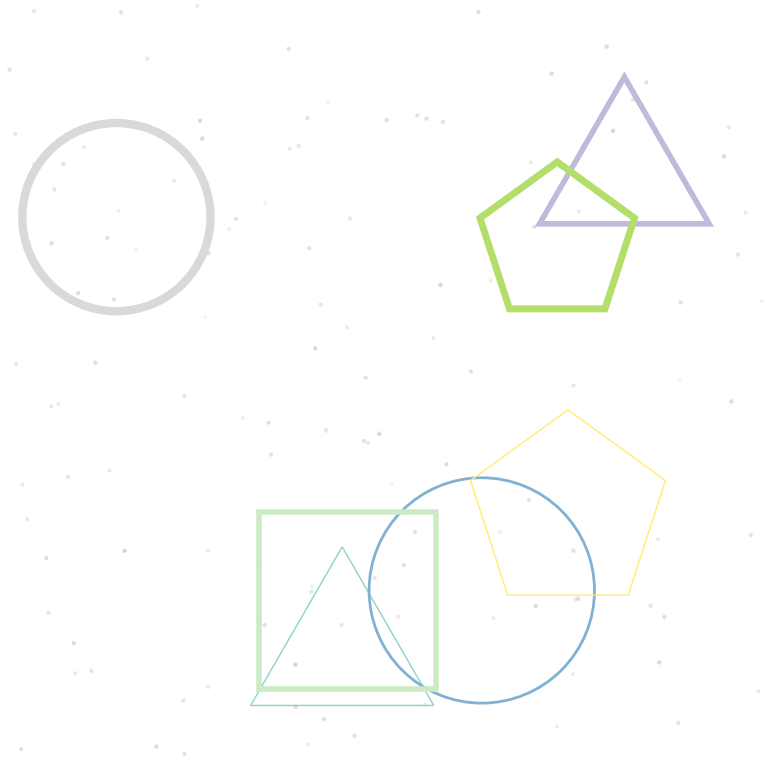[{"shape": "triangle", "thickness": 0.5, "radius": 0.69, "center": [0.444, 0.152]}, {"shape": "triangle", "thickness": 2, "radius": 0.64, "center": [0.811, 0.773]}, {"shape": "circle", "thickness": 1, "radius": 0.73, "center": [0.626, 0.233]}, {"shape": "pentagon", "thickness": 2.5, "radius": 0.53, "center": [0.724, 0.684]}, {"shape": "circle", "thickness": 3, "radius": 0.61, "center": [0.151, 0.718]}, {"shape": "square", "thickness": 2, "radius": 0.57, "center": [0.451, 0.22]}, {"shape": "pentagon", "thickness": 0.5, "radius": 0.67, "center": [0.738, 0.335]}]